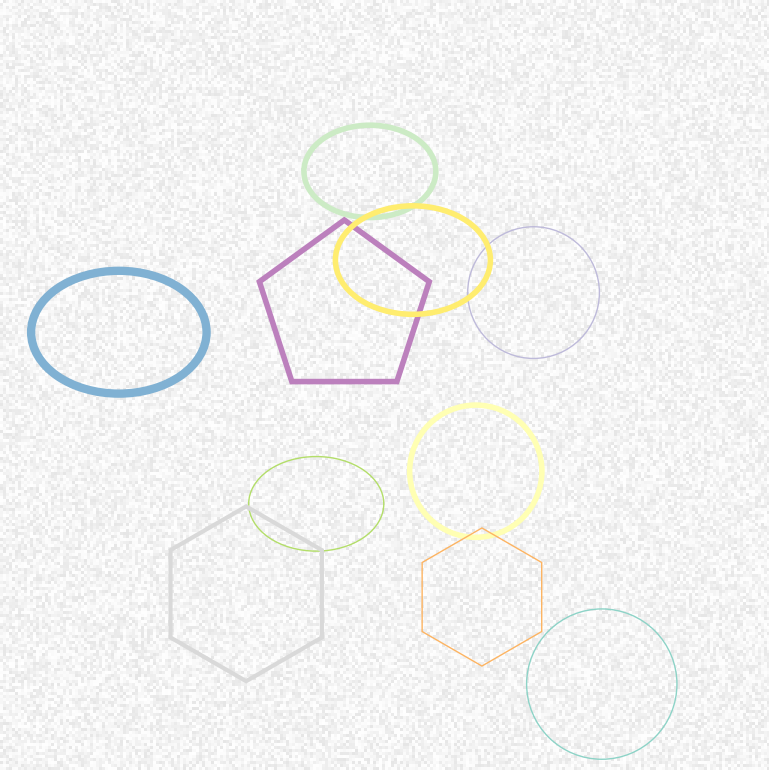[{"shape": "circle", "thickness": 0.5, "radius": 0.49, "center": [0.782, 0.112]}, {"shape": "circle", "thickness": 2, "radius": 0.43, "center": [0.618, 0.388]}, {"shape": "circle", "thickness": 0.5, "radius": 0.43, "center": [0.693, 0.62]}, {"shape": "oval", "thickness": 3, "radius": 0.57, "center": [0.154, 0.569]}, {"shape": "hexagon", "thickness": 0.5, "radius": 0.45, "center": [0.626, 0.225]}, {"shape": "oval", "thickness": 0.5, "radius": 0.44, "center": [0.411, 0.346]}, {"shape": "hexagon", "thickness": 1.5, "radius": 0.57, "center": [0.32, 0.229]}, {"shape": "pentagon", "thickness": 2, "radius": 0.58, "center": [0.447, 0.598]}, {"shape": "oval", "thickness": 2, "radius": 0.43, "center": [0.48, 0.777]}, {"shape": "oval", "thickness": 2, "radius": 0.5, "center": [0.536, 0.662]}]